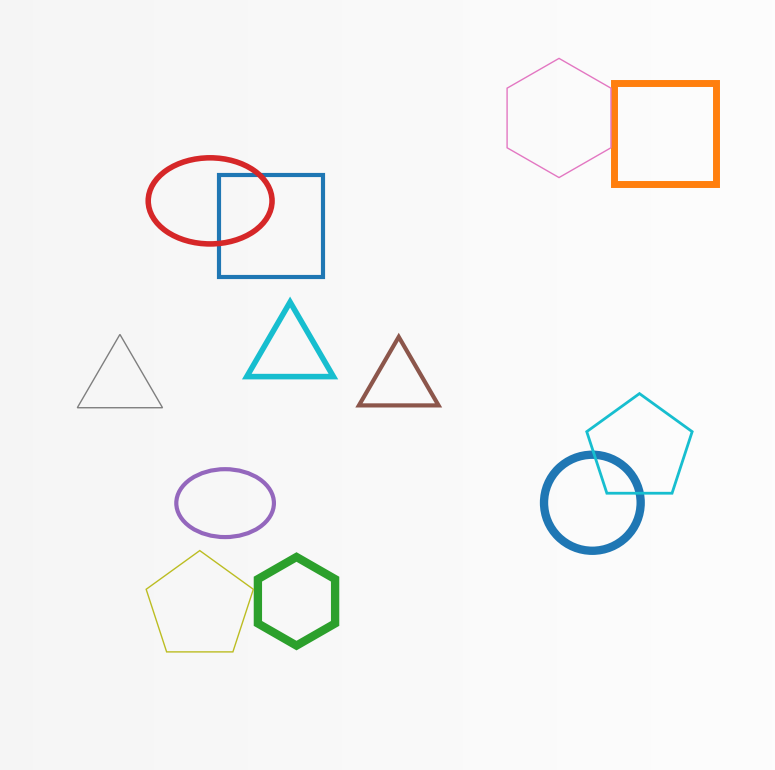[{"shape": "circle", "thickness": 3, "radius": 0.31, "center": [0.764, 0.347]}, {"shape": "square", "thickness": 1.5, "radius": 0.33, "center": [0.349, 0.707]}, {"shape": "square", "thickness": 2.5, "radius": 0.33, "center": [0.858, 0.826]}, {"shape": "hexagon", "thickness": 3, "radius": 0.29, "center": [0.383, 0.219]}, {"shape": "oval", "thickness": 2, "radius": 0.4, "center": [0.271, 0.739]}, {"shape": "oval", "thickness": 1.5, "radius": 0.31, "center": [0.29, 0.347]}, {"shape": "triangle", "thickness": 1.5, "radius": 0.3, "center": [0.515, 0.503]}, {"shape": "hexagon", "thickness": 0.5, "radius": 0.39, "center": [0.721, 0.847]}, {"shape": "triangle", "thickness": 0.5, "radius": 0.32, "center": [0.155, 0.502]}, {"shape": "pentagon", "thickness": 0.5, "radius": 0.36, "center": [0.258, 0.212]}, {"shape": "pentagon", "thickness": 1, "radius": 0.36, "center": [0.825, 0.417]}, {"shape": "triangle", "thickness": 2, "radius": 0.32, "center": [0.374, 0.543]}]